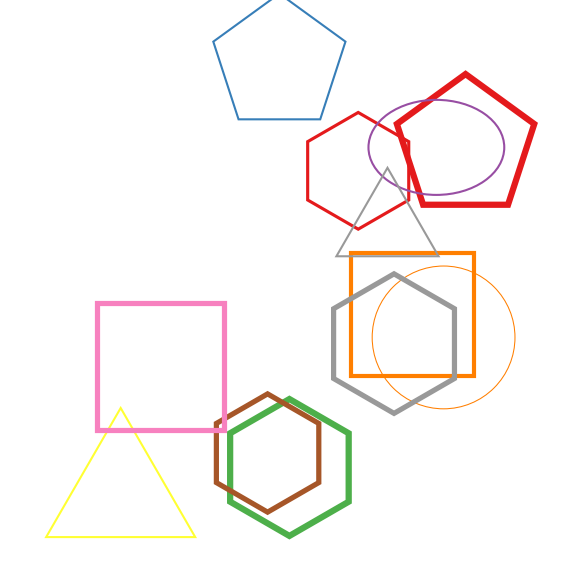[{"shape": "pentagon", "thickness": 3, "radius": 0.63, "center": [0.806, 0.746]}, {"shape": "hexagon", "thickness": 1.5, "radius": 0.51, "center": [0.62, 0.703]}, {"shape": "pentagon", "thickness": 1, "radius": 0.6, "center": [0.484, 0.89]}, {"shape": "hexagon", "thickness": 3, "radius": 0.59, "center": [0.501, 0.19]}, {"shape": "oval", "thickness": 1, "radius": 0.59, "center": [0.756, 0.744]}, {"shape": "circle", "thickness": 0.5, "radius": 0.62, "center": [0.768, 0.415]}, {"shape": "square", "thickness": 2, "radius": 0.53, "center": [0.715, 0.455]}, {"shape": "triangle", "thickness": 1, "radius": 0.75, "center": [0.209, 0.144]}, {"shape": "hexagon", "thickness": 2.5, "radius": 0.51, "center": [0.463, 0.215]}, {"shape": "square", "thickness": 2.5, "radius": 0.55, "center": [0.277, 0.365]}, {"shape": "hexagon", "thickness": 2.5, "radius": 0.6, "center": [0.682, 0.404]}, {"shape": "triangle", "thickness": 1, "radius": 0.51, "center": [0.671, 0.606]}]